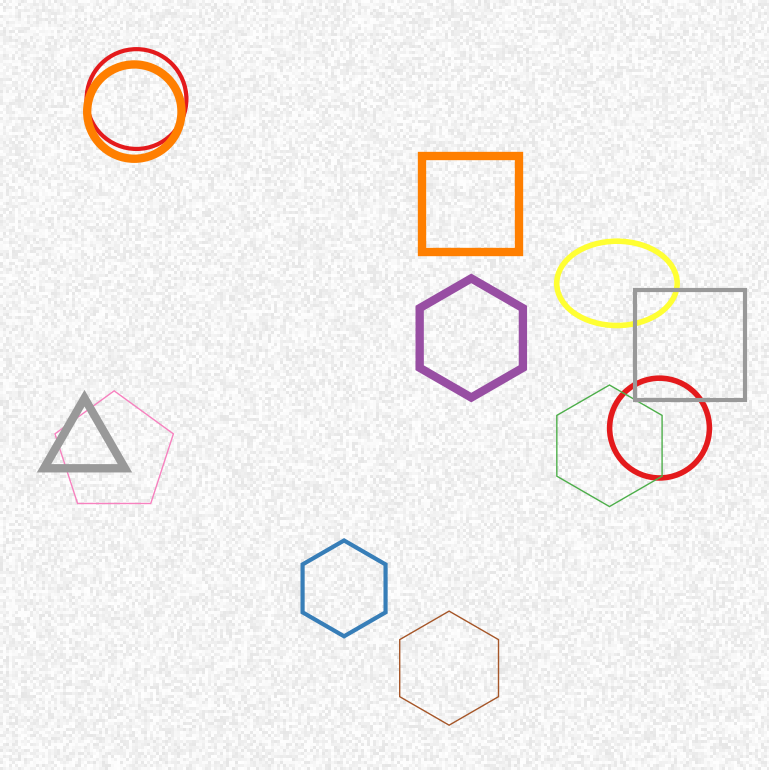[{"shape": "circle", "thickness": 2, "radius": 0.32, "center": [0.857, 0.444]}, {"shape": "circle", "thickness": 1.5, "radius": 0.32, "center": [0.177, 0.871]}, {"shape": "hexagon", "thickness": 1.5, "radius": 0.31, "center": [0.447, 0.236]}, {"shape": "hexagon", "thickness": 0.5, "radius": 0.39, "center": [0.792, 0.421]}, {"shape": "hexagon", "thickness": 3, "radius": 0.39, "center": [0.612, 0.561]}, {"shape": "circle", "thickness": 3, "radius": 0.31, "center": [0.174, 0.855]}, {"shape": "square", "thickness": 3, "radius": 0.31, "center": [0.611, 0.735]}, {"shape": "oval", "thickness": 2, "radius": 0.39, "center": [0.801, 0.632]}, {"shape": "hexagon", "thickness": 0.5, "radius": 0.37, "center": [0.583, 0.132]}, {"shape": "pentagon", "thickness": 0.5, "radius": 0.4, "center": [0.148, 0.412]}, {"shape": "triangle", "thickness": 3, "radius": 0.3, "center": [0.11, 0.422]}, {"shape": "square", "thickness": 1.5, "radius": 0.36, "center": [0.896, 0.552]}]